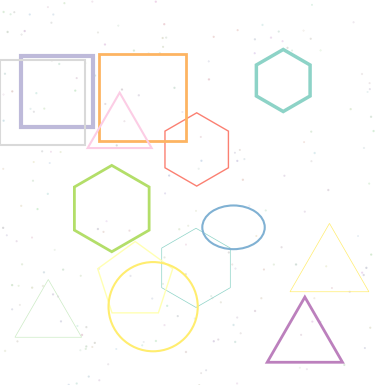[{"shape": "hexagon", "thickness": 2.5, "radius": 0.4, "center": [0.736, 0.791]}, {"shape": "hexagon", "thickness": 0.5, "radius": 0.51, "center": [0.509, 0.304]}, {"shape": "pentagon", "thickness": 1, "radius": 0.51, "center": [0.351, 0.27]}, {"shape": "square", "thickness": 3, "radius": 0.46, "center": [0.148, 0.762]}, {"shape": "hexagon", "thickness": 1, "radius": 0.48, "center": [0.511, 0.612]}, {"shape": "oval", "thickness": 1.5, "radius": 0.41, "center": [0.607, 0.41]}, {"shape": "square", "thickness": 2, "radius": 0.56, "center": [0.369, 0.748]}, {"shape": "hexagon", "thickness": 2, "radius": 0.56, "center": [0.29, 0.458]}, {"shape": "triangle", "thickness": 1.5, "radius": 0.48, "center": [0.311, 0.663]}, {"shape": "square", "thickness": 1.5, "radius": 0.55, "center": [0.112, 0.734]}, {"shape": "triangle", "thickness": 2, "radius": 0.56, "center": [0.792, 0.115]}, {"shape": "triangle", "thickness": 0.5, "radius": 0.5, "center": [0.125, 0.174]}, {"shape": "circle", "thickness": 1.5, "radius": 0.58, "center": [0.398, 0.203]}, {"shape": "triangle", "thickness": 0.5, "radius": 0.59, "center": [0.856, 0.301]}]